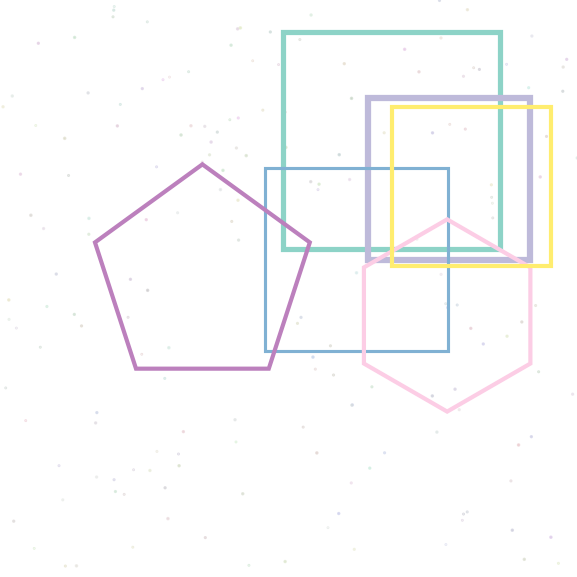[{"shape": "square", "thickness": 2.5, "radius": 0.94, "center": [0.678, 0.756]}, {"shape": "square", "thickness": 3, "radius": 0.7, "center": [0.778, 0.689]}, {"shape": "square", "thickness": 1.5, "radius": 0.79, "center": [0.618, 0.551]}, {"shape": "hexagon", "thickness": 2, "radius": 0.83, "center": [0.774, 0.453]}, {"shape": "pentagon", "thickness": 2, "radius": 0.98, "center": [0.35, 0.519]}, {"shape": "square", "thickness": 2, "radius": 0.69, "center": [0.816, 0.676]}]